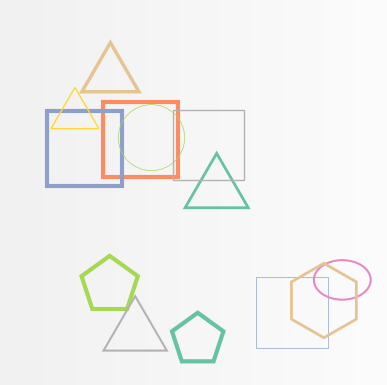[{"shape": "pentagon", "thickness": 3, "radius": 0.35, "center": [0.51, 0.118]}, {"shape": "triangle", "thickness": 2, "radius": 0.47, "center": [0.559, 0.507]}, {"shape": "square", "thickness": 3, "radius": 0.48, "center": [0.362, 0.637]}, {"shape": "square", "thickness": 0.5, "radius": 0.46, "center": [0.754, 0.188]}, {"shape": "square", "thickness": 3, "radius": 0.48, "center": [0.218, 0.614]}, {"shape": "oval", "thickness": 1.5, "radius": 0.37, "center": [0.883, 0.273]}, {"shape": "circle", "thickness": 0.5, "radius": 0.43, "center": [0.391, 0.642]}, {"shape": "pentagon", "thickness": 3, "radius": 0.38, "center": [0.283, 0.259]}, {"shape": "triangle", "thickness": 1, "radius": 0.36, "center": [0.193, 0.702]}, {"shape": "hexagon", "thickness": 2, "radius": 0.48, "center": [0.836, 0.219]}, {"shape": "triangle", "thickness": 2.5, "radius": 0.42, "center": [0.285, 0.804]}, {"shape": "square", "thickness": 1, "radius": 0.46, "center": [0.538, 0.623]}, {"shape": "triangle", "thickness": 1.5, "radius": 0.47, "center": [0.349, 0.137]}]